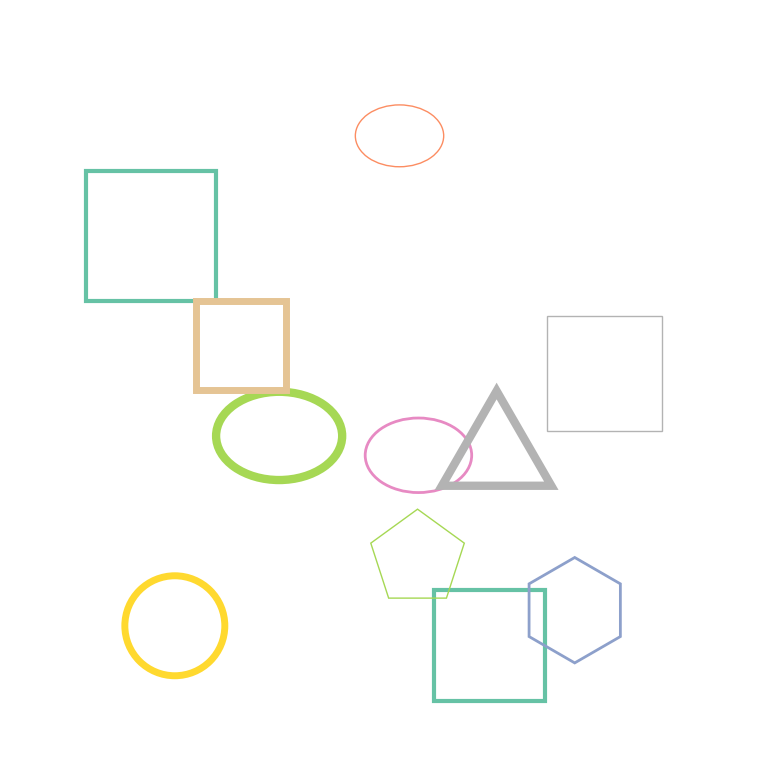[{"shape": "square", "thickness": 1.5, "radius": 0.42, "center": [0.196, 0.693]}, {"shape": "square", "thickness": 1.5, "radius": 0.36, "center": [0.636, 0.162]}, {"shape": "oval", "thickness": 0.5, "radius": 0.29, "center": [0.519, 0.824]}, {"shape": "hexagon", "thickness": 1, "radius": 0.34, "center": [0.746, 0.208]}, {"shape": "oval", "thickness": 1, "radius": 0.35, "center": [0.543, 0.409]}, {"shape": "pentagon", "thickness": 0.5, "radius": 0.32, "center": [0.542, 0.275]}, {"shape": "oval", "thickness": 3, "radius": 0.41, "center": [0.363, 0.434]}, {"shape": "circle", "thickness": 2.5, "radius": 0.32, "center": [0.227, 0.187]}, {"shape": "square", "thickness": 2.5, "radius": 0.29, "center": [0.313, 0.551]}, {"shape": "square", "thickness": 0.5, "radius": 0.37, "center": [0.785, 0.515]}, {"shape": "triangle", "thickness": 3, "radius": 0.41, "center": [0.645, 0.41]}]